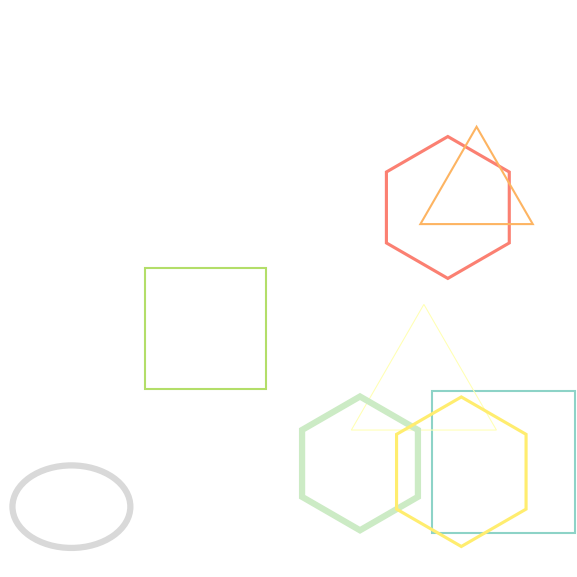[{"shape": "square", "thickness": 1, "radius": 0.62, "center": [0.872, 0.199]}, {"shape": "triangle", "thickness": 0.5, "radius": 0.73, "center": [0.734, 0.327]}, {"shape": "hexagon", "thickness": 1.5, "radius": 0.61, "center": [0.775, 0.64]}, {"shape": "triangle", "thickness": 1, "radius": 0.56, "center": [0.825, 0.667]}, {"shape": "square", "thickness": 1, "radius": 0.53, "center": [0.356, 0.43]}, {"shape": "oval", "thickness": 3, "radius": 0.51, "center": [0.124, 0.122]}, {"shape": "hexagon", "thickness": 3, "radius": 0.58, "center": [0.623, 0.197]}, {"shape": "hexagon", "thickness": 1.5, "radius": 0.65, "center": [0.799, 0.182]}]